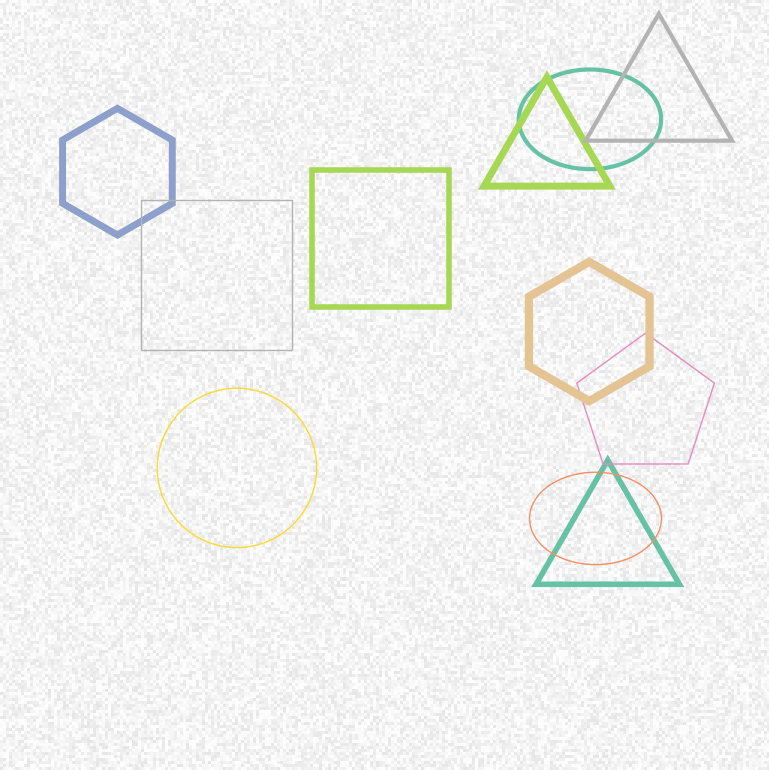[{"shape": "triangle", "thickness": 2, "radius": 0.54, "center": [0.789, 0.295]}, {"shape": "oval", "thickness": 1.5, "radius": 0.46, "center": [0.766, 0.845]}, {"shape": "oval", "thickness": 0.5, "radius": 0.43, "center": [0.773, 0.327]}, {"shape": "hexagon", "thickness": 2.5, "radius": 0.41, "center": [0.152, 0.777]}, {"shape": "pentagon", "thickness": 0.5, "radius": 0.47, "center": [0.838, 0.473]}, {"shape": "triangle", "thickness": 2.5, "radius": 0.47, "center": [0.71, 0.805]}, {"shape": "square", "thickness": 2, "radius": 0.45, "center": [0.494, 0.69]}, {"shape": "circle", "thickness": 0.5, "radius": 0.52, "center": [0.308, 0.392]}, {"shape": "hexagon", "thickness": 3, "radius": 0.45, "center": [0.765, 0.569]}, {"shape": "triangle", "thickness": 1.5, "radius": 0.55, "center": [0.856, 0.872]}, {"shape": "square", "thickness": 0.5, "radius": 0.49, "center": [0.282, 0.643]}]